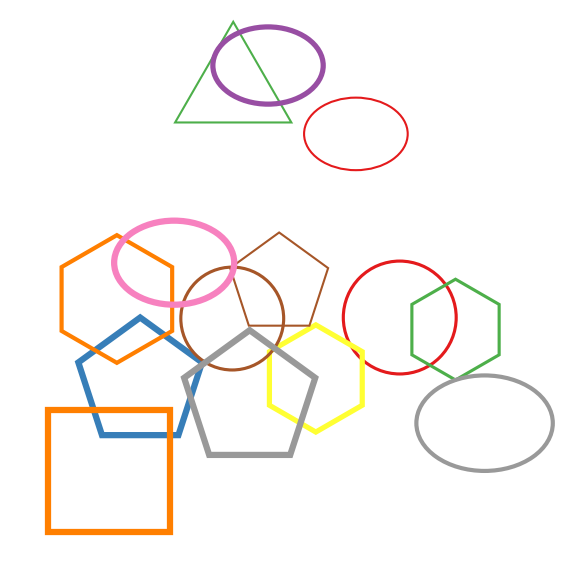[{"shape": "circle", "thickness": 1.5, "radius": 0.49, "center": [0.692, 0.449]}, {"shape": "oval", "thickness": 1, "radius": 0.45, "center": [0.616, 0.767]}, {"shape": "pentagon", "thickness": 3, "radius": 0.56, "center": [0.243, 0.337]}, {"shape": "hexagon", "thickness": 1.5, "radius": 0.44, "center": [0.789, 0.428]}, {"shape": "triangle", "thickness": 1, "radius": 0.58, "center": [0.404, 0.845]}, {"shape": "oval", "thickness": 2.5, "radius": 0.48, "center": [0.464, 0.886]}, {"shape": "hexagon", "thickness": 2, "radius": 0.55, "center": [0.202, 0.481]}, {"shape": "square", "thickness": 3, "radius": 0.53, "center": [0.189, 0.183]}, {"shape": "hexagon", "thickness": 2.5, "radius": 0.46, "center": [0.547, 0.344]}, {"shape": "circle", "thickness": 1.5, "radius": 0.45, "center": [0.402, 0.448]}, {"shape": "pentagon", "thickness": 1, "radius": 0.45, "center": [0.483, 0.507]}, {"shape": "oval", "thickness": 3, "radius": 0.52, "center": [0.302, 0.544]}, {"shape": "pentagon", "thickness": 3, "radius": 0.6, "center": [0.432, 0.308]}, {"shape": "oval", "thickness": 2, "radius": 0.59, "center": [0.839, 0.266]}]